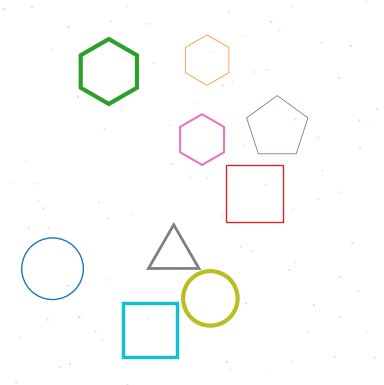[{"shape": "circle", "thickness": 1, "radius": 0.4, "center": [0.136, 0.302]}, {"shape": "hexagon", "thickness": 0.5, "radius": 0.33, "center": [0.538, 0.844]}, {"shape": "hexagon", "thickness": 3, "radius": 0.42, "center": [0.283, 0.814]}, {"shape": "square", "thickness": 1, "radius": 0.37, "center": [0.661, 0.497]}, {"shape": "pentagon", "thickness": 0.5, "radius": 0.42, "center": [0.72, 0.668]}, {"shape": "hexagon", "thickness": 1.5, "radius": 0.33, "center": [0.525, 0.637]}, {"shape": "triangle", "thickness": 2, "radius": 0.38, "center": [0.451, 0.341]}, {"shape": "circle", "thickness": 3, "radius": 0.35, "center": [0.546, 0.225]}, {"shape": "square", "thickness": 2.5, "radius": 0.35, "center": [0.389, 0.143]}]